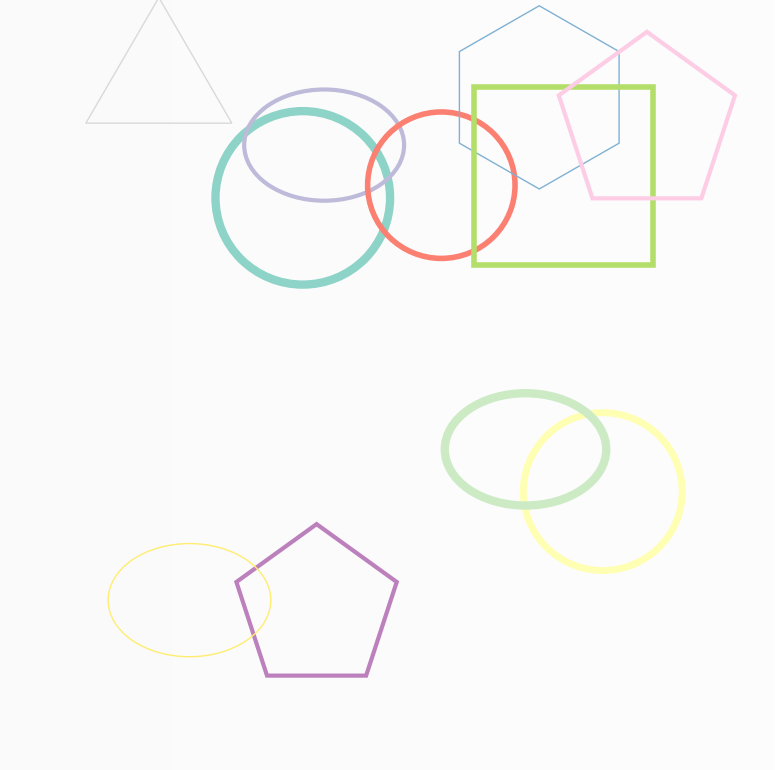[{"shape": "circle", "thickness": 3, "radius": 0.56, "center": [0.391, 0.743]}, {"shape": "circle", "thickness": 2.5, "radius": 0.51, "center": [0.778, 0.362]}, {"shape": "oval", "thickness": 1.5, "radius": 0.52, "center": [0.418, 0.812]}, {"shape": "circle", "thickness": 2, "radius": 0.48, "center": [0.569, 0.76]}, {"shape": "hexagon", "thickness": 0.5, "radius": 0.59, "center": [0.696, 0.874]}, {"shape": "square", "thickness": 2, "radius": 0.58, "center": [0.727, 0.771]}, {"shape": "pentagon", "thickness": 1.5, "radius": 0.6, "center": [0.835, 0.839]}, {"shape": "triangle", "thickness": 0.5, "radius": 0.54, "center": [0.205, 0.894]}, {"shape": "pentagon", "thickness": 1.5, "radius": 0.54, "center": [0.408, 0.211]}, {"shape": "oval", "thickness": 3, "radius": 0.52, "center": [0.678, 0.416]}, {"shape": "oval", "thickness": 0.5, "radius": 0.52, "center": [0.244, 0.221]}]